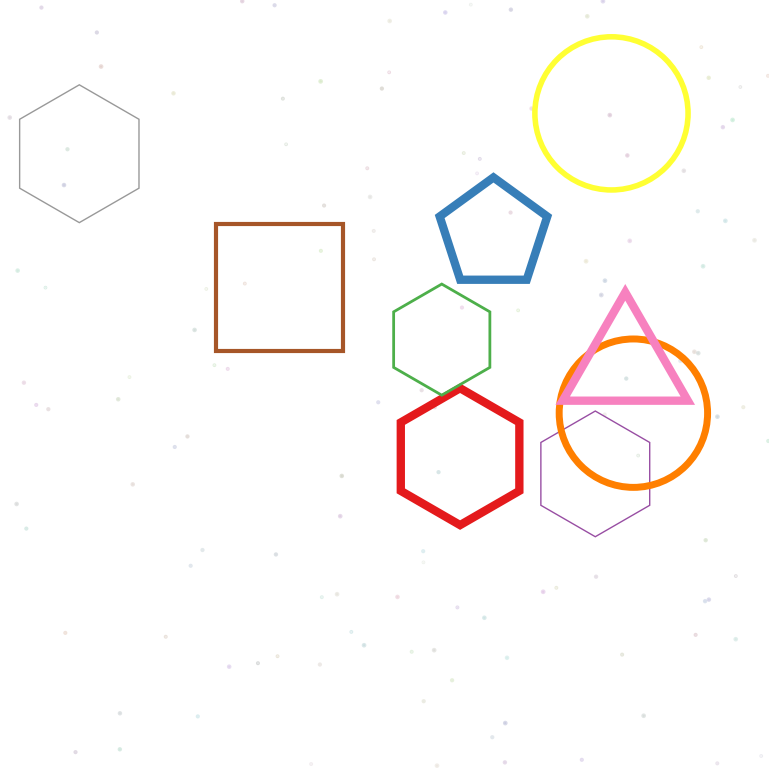[{"shape": "hexagon", "thickness": 3, "radius": 0.44, "center": [0.598, 0.407]}, {"shape": "pentagon", "thickness": 3, "radius": 0.37, "center": [0.641, 0.696]}, {"shape": "hexagon", "thickness": 1, "radius": 0.36, "center": [0.574, 0.559]}, {"shape": "hexagon", "thickness": 0.5, "radius": 0.41, "center": [0.773, 0.385]}, {"shape": "circle", "thickness": 2.5, "radius": 0.48, "center": [0.823, 0.463]}, {"shape": "circle", "thickness": 2, "radius": 0.5, "center": [0.794, 0.853]}, {"shape": "square", "thickness": 1.5, "radius": 0.41, "center": [0.363, 0.627]}, {"shape": "triangle", "thickness": 3, "radius": 0.47, "center": [0.812, 0.527]}, {"shape": "hexagon", "thickness": 0.5, "radius": 0.45, "center": [0.103, 0.8]}]